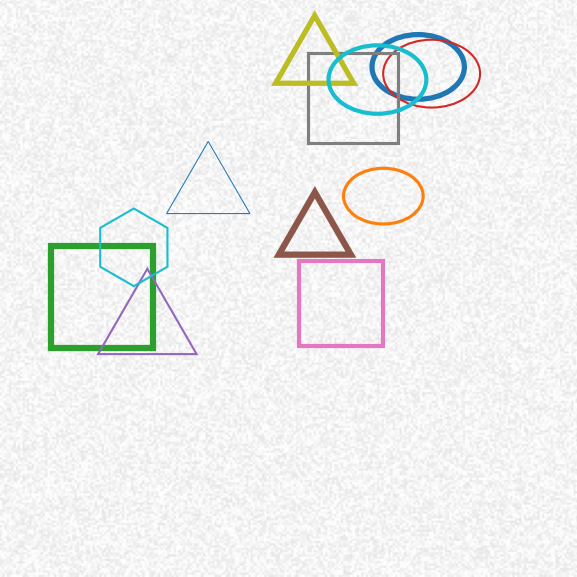[{"shape": "oval", "thickness": 2.5, "radius": 0.4, "center": [0.724, 0.883]}, {"shape": "triangle", "thickness": 0.5, "radius": 0.42, "center": [0.361, 0.671]}, {"shape": "oval", "thickness": 1.5, "radius": 0.34, "center": [0.664, 0.66]}, {"shape": "square", "thickness": 3, "radius": 0.44, "center": [0.177, 0.485]}, {"shape": "oval", "thickness": 1, "radius": 0.42, "center": [0.747, 0.872]}, {"shape": "triangle", "thickness": 1, "radius": 0.49, "center": [0.255, 0.435]}, {"shape": "triangle", "thickness": 3, "radius": 0.36, "center": [0.545, 0.594]}, {"shape": "square", "thickness": 2, "radius": 0.37, "center": [0.59, 0.473]}, {"shape": "square", "thickness": 1.5, "radius": 0.39, "center": [0.611, 0.829]}, {"shape": "triangle", "thickness": 2.5, "radius": 0.39, "center": [0.545, 0.894]}, {"shape": "oval", "thickness": 2, "radius": 0.42, "center": [0.654, 0.861]}, {"shape": "hexagon", "thickness": 1, "radius": 0.34, "center": [0.232, 0.571]}]